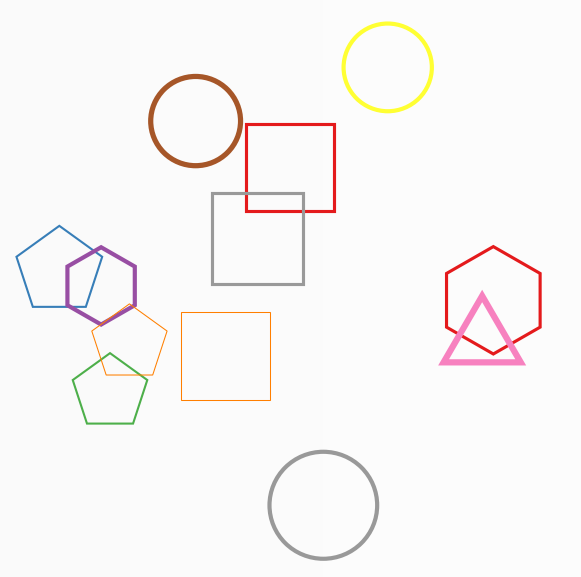[{"shape": "hexagon", "thickness": 1.5, "radius": 0.46, "center": [0.849, 0.479]}, {"shape": "square", "thickness": 1.5, "radius": 0.38, "center": [0.5, 0.71]}, {"shape": "pentagon", "thickness": 1, "radius": 0.39, "center": [0.102, 0.531]}, {"shape": "pentagon", "thickness": 1, "radius": 0.34, "center": [0.189, 0.32]}, {"shape": "hexagon", "thickness": 2, "radius": 0.33, "center": [0.174, 0.504]}, {"shape": "pentagon", "thickness": 0.5, "radius": 0.34, "center": [0.223, 0.405]}, {"shape": "square", "thickness": 0.5, "radius": 0.38, "center": [0.388, 0.383]}, {"shape": "circle", "thickness": 2, "radius": 0.38, "center": [0.667, 0.882]}, {"shape": "circle", "thickness": 2.5, "radius": 0.39, "center": [0.337, 0.789]}, {"shape": "triangle", "thickness": 3, "radius": 0.38, "center": [0.83, 0.41]}, {"shape": "circle", "thickness": 2, "radius": 0.46, "center": [0.556, 0.124]}, {"shape": "square", "thickness": 1.5, "radius": 0.39, "center": [0.443, 0.587]}]